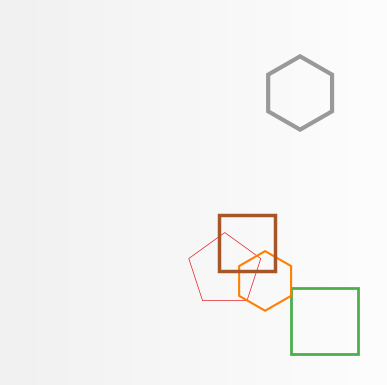[{"shape": "pentagon", "thickness": 0.5, "radius": 0.49, "center": [0.58, 0.298]}, {"shape": "square", "thickness": 2, "radius": 0.43, "center": [0.838, 0.167]}, {"shape": "hexagon", "thickness": 1.5, "radius": 0.39, "center": [0.684, 0.27]}, {"shape": "square", "thickness": 2.5, "radius": 0.36, "center": [0.637, 0.368]}, {"shape": "hexagon", "thickness": 3, "radius": 0.48, "center": [0.774, 0.758]}]